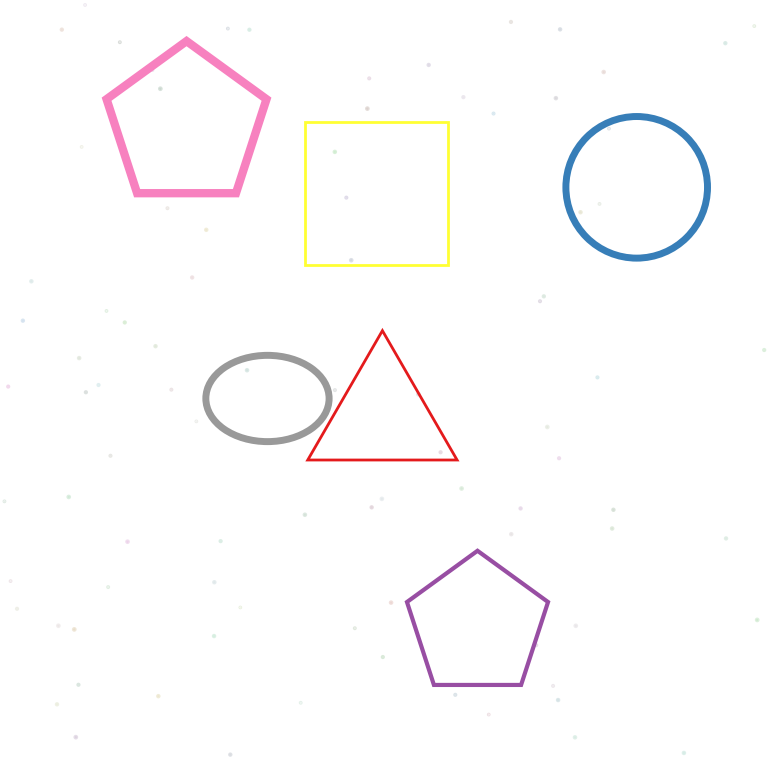[{"shape": "triangle", "thickness": 1, "radius": 0.56, "center": [0.497, 0.459]}, {"shape": "circle", "thickness": 2.5, "radius": 0.46, "center": [0.827, 0.757]}, {"shape": "pentagon", "thickness": 1.5, "radius": 0.48, "center": [0.62, 0.188]}, {"shape": "square", "thickness": 1, "radius": 0.47, "center": [0.489, 0.749]}, {"shape": "pentagon", "thickness": 3, "radius": 0.55, "center": [0.242, 0.837]}, {"shape": "oval", "thickness": 2.5, "radius": 0.4, "center": [0.347, 0.482]}]